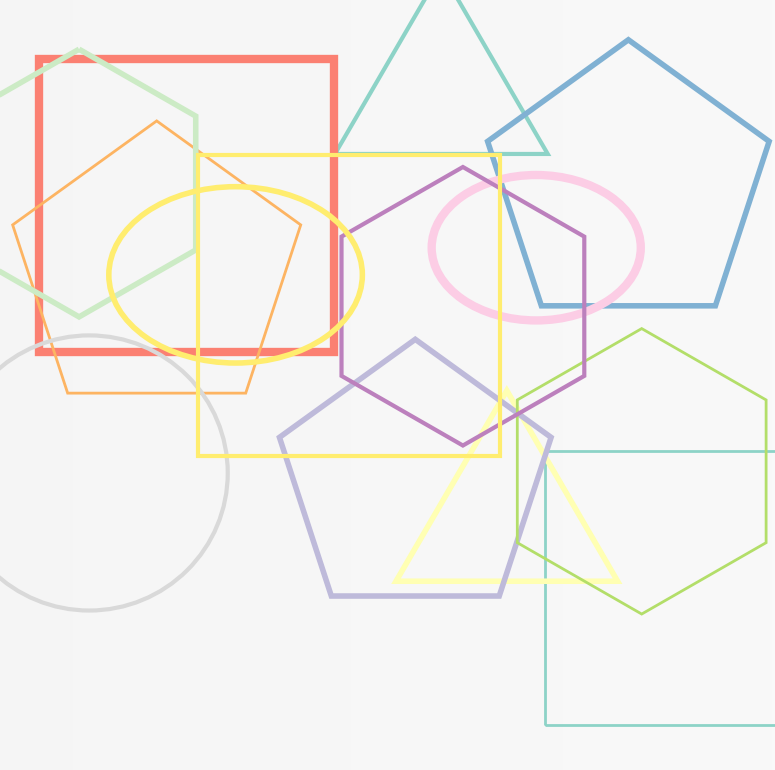[{"shape": "triangle", "thickness": 1.5, "radius": 0.79, "center": [0.569, 0.879]}, {"shape": "square", "thickness": 1, "radius": 0.89, "center": [0.881, 0.237]}, {"shape": "triangle", "thickness": 2, "radius": 0.83, "center": [0.654, 0.328]}, {"shape": "pentagon", "thickness": 2, "radius": 0.92, "center": [0.536, 0.375]}, {"shape": "square", "thickness": 3, "radius": 0.95, "center": [0.241, 0.733]}, {"shape": "pentagon", "thickness": 2, "radius": 0.95, "center": [0.811, 0.757]}, {"shape": "pentagon", "thickness": 1, "radius": 0.98, "center": [0.202, 0.648]}, {"shape": "hexagon", "thickness": 1, "radius": 0.93, "center": [0.828, 0.388]}, {"shape": "oval", "thickness": 3, "radius": 0.67, "center": [0.692, 0.678]}, {"shape": "circle", "thickness": 1.5, "radius": 0.89, "center": [0.115, 0.386]}, {"shape": "hexagon", "thickness": 1.5, "radius": 0.9, "center": [0.597, 0.602]}, {"shape": "hexagon", "thickness": 2, "radius": 0.87, "center": [0.102, 0.762]}, {"shape": "oval", "thickness": 2, "radius": 0.82, "center": [0.304, 0.643]}, {"shape": "square", "thickness": 1.5, "radius": 0.97, "center": [0.45, 0.603]}]